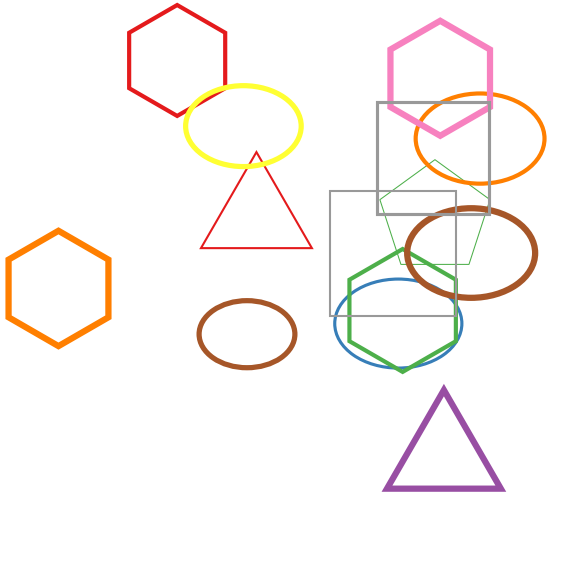[{"shape": "triangle", "thickness": 1, "radius": 0.55, "center": [0.444, 0.625]}, {"shape": "hexagon", "thickness": 2, "radius": 0.48, "center": [0.307, 0.894]}, {"shape": "oval", "thickness": 1.5, "radius": 0.55, "center": [0.69, 0.439]}, {"shape": "hexagon", "thickness": 2, "radius": 0.53, "center": [0.697, 0.462]}, {"shape": "pentagon", "thickness": 0.5, "radius": 0.5, "center": [0.753, 0.622]}, {"shape": "triangle", "thickness": 3, "radius": 0.57, "center": [0.769, 0.21]}, {"shape": "hexagon", "thickness": 3, "radius": 0.5, "center": [0.101, 0.5]}, {"shape": "oval", "thickness": 2, "radius": 0.56, "center": [0.831, 0.759]}, {"shape": "oval", "thickness": 2.5, "radius": 0.5, "center": [0.422, 0.781]}, {"shape": "oval", "thickness": 3, "radius": 0.55, "center": [0.816, 0.561]}, {"shape": "oval", "thickness": 2.5, "radius": 0.41, "center": [0.428, 0.42]}, {"shape": "hexagon", "thickness": 3, "radius": 0.5, "center": [0.762, 0.864]}, {"shape": "square", "thickness": 1, "radius": 0.54, "center": [0.681, 0.56]}, {"shape": "square", "thickness": 1.5, "radius": 0.49, "center": [0.75, 0.725]}]